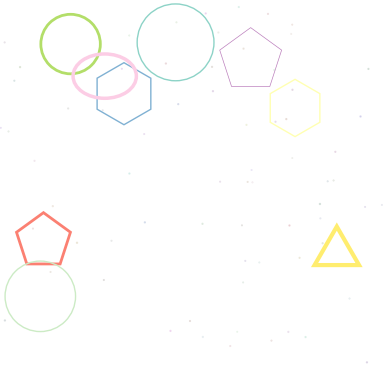[{"shape": "circle", "thickness": 1, "radius": 0.5, "center": [0.456, 0.89]}, {"shape": "hexagon", "thickness": 1, "radius": 0.37, "center": [0.766, 0.72]}, {"shape": "pentagon", "thickness": 2, "radius": 0.37, "center": [0.113, 0.374]}, {"shape": "hexagon", "thickness": 1, "radius": 0.4, "center": [0.322, 0.757]}, {"shape": "circle", "thickness": 2, "radius": 0.39, "center": [0.183, 0.886]}, {"shape": "oval", "thickness": 2.5, "radius": 0.41, "center": [0.272, 0.802]}, {"shape": "pentagon", "thickness": 0.5, "radius": 0.42, "center": [0.651, 0.844]}, {"shape": "circle", "thickness": 1, "radius": 0.46, "center": [0.105, 0.23]}, {"shape": "triangle", "thickness": 3, "radius": 0.33, "center": [0.875, 0.345]}]